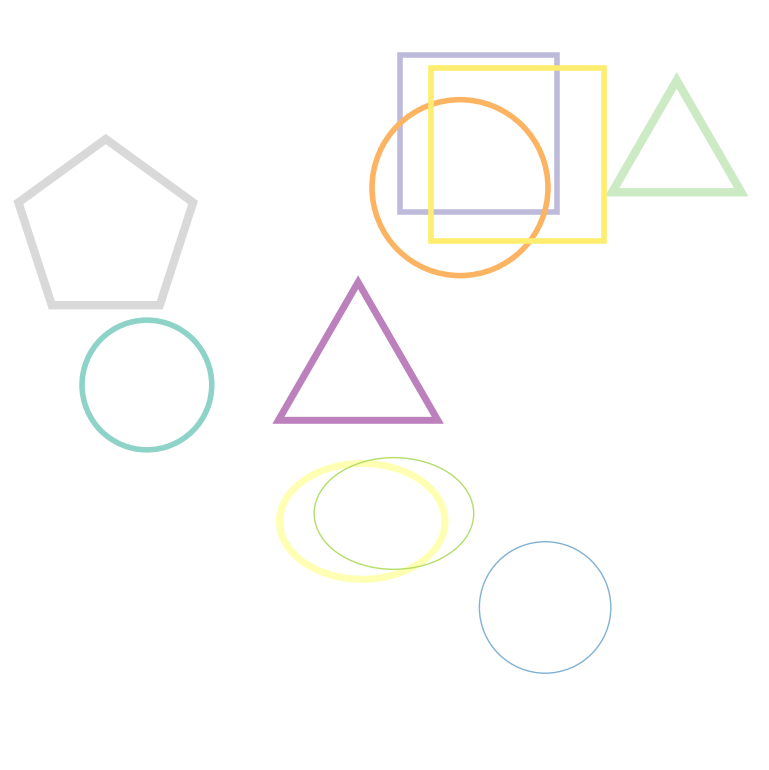[{"shape": "circle", "thickness": 2, "radius": 0.42, "center": [0.191, 0.5]}, {"shape": "oval", "thickness": 2.5, "radius": 0.54, "center": [0.47, 0.323]}, {"shape": "square", "thickness": 2, "radius": 0.51, "center": [0.622, 0.827]}, {"shape": "circle", "thickness": 0.5, "radius": 0.43, "center": [0.708, 0.211]}, {"shape": "circle", "thickness": 2, "radius": 0.57, "center": [0.597, 0.756]}, {"shape": "oval", "thickness": 0.5, "radius": 0.52, "center": [0.512, 0.333]}, {"shape": "pentagon", "thickness": 3, "radius": 0.6, "center": [0.137, 0.7]}, {"shape": "triangle", "thickness": 2.5, "radius": 0.6, "center": [0.465, 0.514]}, {"shape": "triangle", "thickness": 3, "radius": 0.48, "center": [0.879, 0.799]}, {"shape": "square", "thickness": 2, "radius": 0.56, "center": [0.672, 0.8]}]